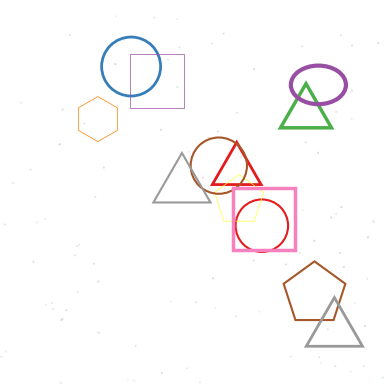[{"shape": "circle", "thickness": 1.5, "radius": 0.34, "center": [0.68, 0.414]}, {"shape": "triangle", "thickness": 2, "radius": 0.37, "center": [0.615, 0.557]}, {"shape": "circle", "thickness": 2, "radius": 0.38, "center": [0.341, 0.827]}, {"shape": "triangle", "thickness": 2.5, "radius": 0.38, "center": [0.795, 0.706]}, {"shape": "oval", "thickness": 3, "radius": 0.36, "center": [0.827, 0.78]}, {"shape": "square", "thickness": 0.5, "radius": 0.35, "center": [0.407, 0.791]}, {"shape": "hexagon", "thickness": 0.5, "radius": 0.29, "center": [0.254, 0.691]}, {"shape": "pentagon", "thickness": 0.5, "radius": 0.33, "center": [0.621, 0.48]}, {"shape": "circle", "thickness": 1.5, "radius": 0.37, "center": [0.568, 0.57]}, {"shape": "pentagon", "thickness": 1.5, "radius": 0.42, "center": [0.817, 0.237]}, {"shape": "square", "thickness": 2.5, "radius": 0.4, "center": [0.687, 0.43]}, {"shape": "triangle", "thickness": 2, "radius": 0.42, "center": [0.869, 0.143]}, {"shape": "triangle", "thickness": 1.5, "radius": 0.43, "center": [0.473, 0.517]}]